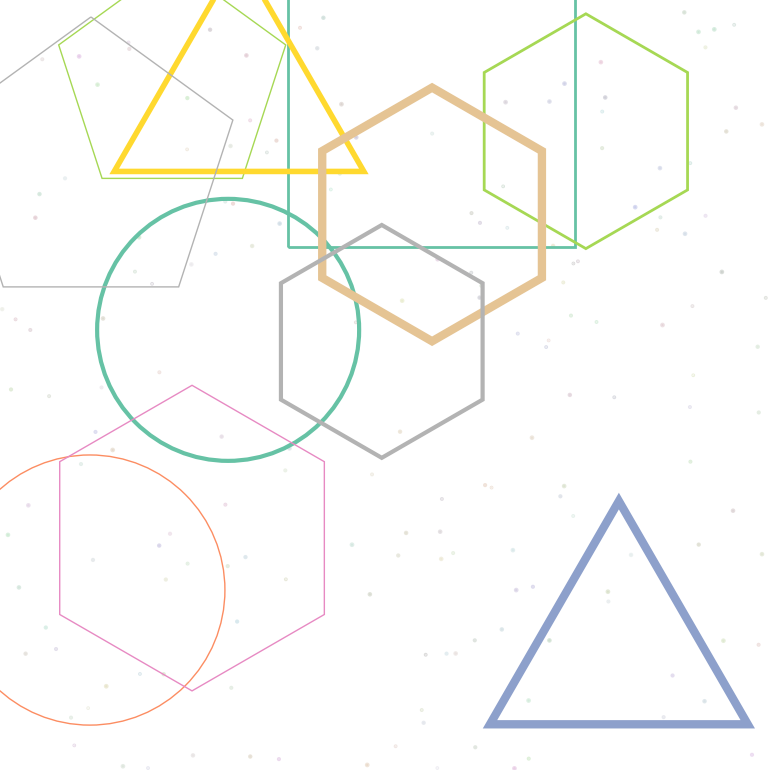[{"shape": "circle", "thickness": 1.5, "radius": 0.85, "center": [0.296, 0.572]}, {"shape": "square", "thickness": 1, "radius": 0.93, "center": [0.56, 0.866]}, {"shape": "circle", "thickness": 0.5, "radius": 0.88, "center": [0.117, 0.234]}, {"shape": "triangle", "thickness": 3, "radius": 0.97, "center": [0.804, 0.156]}, {"shape": "hexagon", "thickness": 0.5, "radius": 0.99, "center": [0.249, 0.301]}, {"shape": "pentagon", "thickness": 0.5, "radius": 0.78, "center": [0.224, 0.894]}, {"shape": "hexagon", "thickness": 1, "radius": 0.76, "center": [0.761, 0.83]}, {"shape": "triangle", "thickness": 2, "radius": 0.94, "center": [0.31, 0.871]}, {"shape": "hexagon", "thickness": 3, "radius": 0.82, "center": [0.561, 0.722]}, {"shape": "pentagon", "thickness": 0.5, "radius": 0.97, "center": [0.118, 0.784]}, {"shape": "hexagon", "thickness": 1.5, "radius": 0.76, "center": [0.496, 0.557]}]